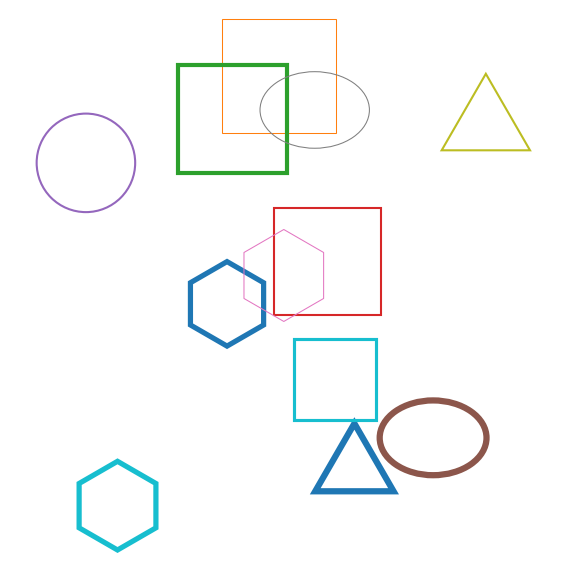[{"shape": "hexagon", "thickness": 2.5, "radius": 0.37, "center": [0.393, 0.473]}, {"shape": "triangle", "thickness": 3, "radius": 0.39, "center": [0.614, 0.188]}, {"shape": "square", "thickness": 0.5, "radius": 0.49, "center": [0.483, 0.867]}, {"shape": "square", "thickness": 2, "radius": 0.47, "center": [0.402, 0.793]}, {"shape": "square", "thickness": 1, "radius": 0.46, "center": [0.567, 0.546]}, {"shape": "circle", "thickness": 1, "radius": 0.43, "center": [0.149, 0.717]}, {"shape": "oval", "thickness": 3, "radius": 0.46, "center": [0.75, 0.241]}, {"shape": "hexagon", "thickness": 0.5, "radius": 0.4, "center": [0.491, 0.522]}, {"shape": "oval", "thickness": 0.5, "radius": 0.47, "center": [0.545, 0.809]}, {"shape": "triangle", "thickness": 1, "radius": 0.44, "center": [0.841, 0.783]}, {"shape": "hexagon", "thickness": 2.5, "radius": 0.38, "center": [0.203, 0.124]}, {"shape": "square", "thickness": 1.5, "radius": 0.35, "center": [0.58, 0.342]}]